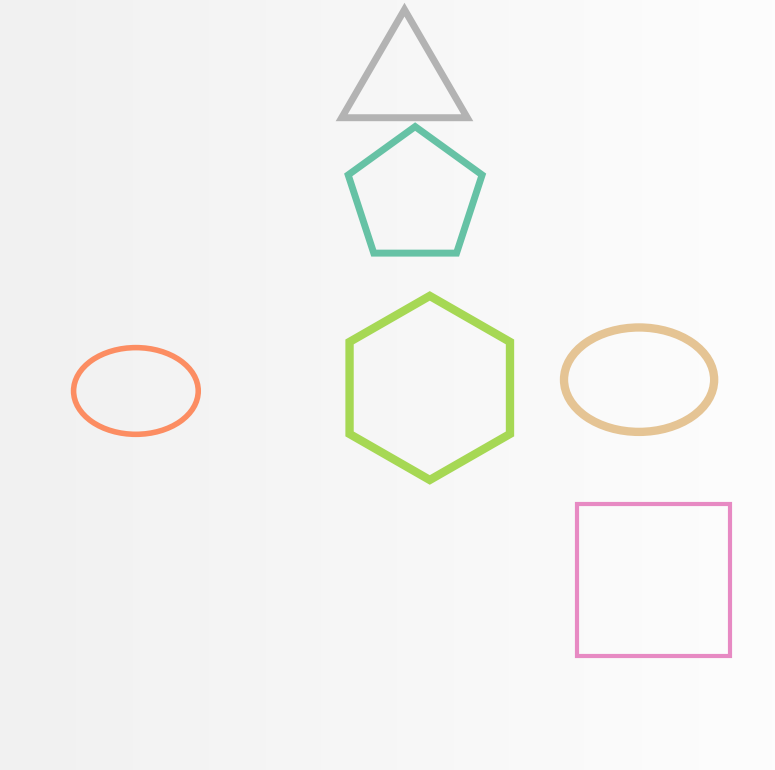[{"shape": "pentagon", "thickness": 2.5, "radius": 0.45, "center": [0.536, 0.745]}, {"shape": "oval", "thickness": 2, "radius": 0.4, "center": [0.175, 0.492]}, {"shape": "square", "thickness": 1.5, "radius": 0.49, "center": [0.843, 0.247]}, {"shape": "hexagon", "thickness": 3, "radius": 0.6, "center": [0.555, 0.496]}, {"shape": "oval", "thickness": 3, "radius": 0.48, "center": [0.825, 0.507]}, {"shape": "triangle", "thickness": 2.5, "radius": 0.47, "center": [0.522, 0.894]}]